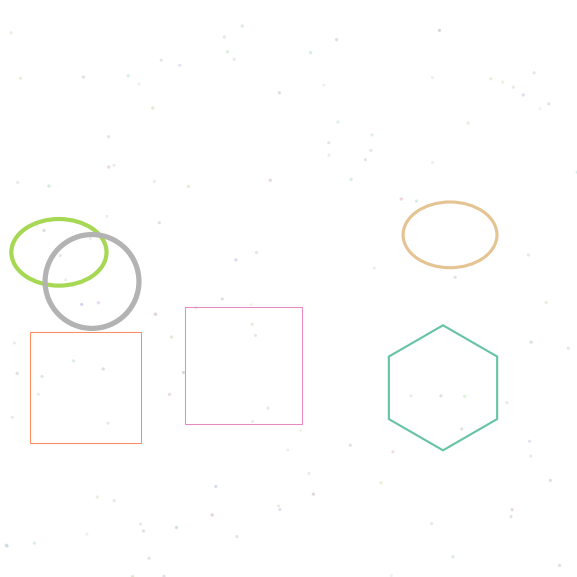[{"shape": "hexagon", "thickness": 1, "radius": 0.54, "center": [0.767, 0.328]}, {"shape": "square", "thickness": 0.5, "radius": 0.48, "center": [0.148, 0.328]}, {"shape": "square", "thickness": 0.5, "radius": 0.51, "center": [0.422, 0.366]}, {"shape": "oval", "thickness": 2, "radius": 0.41, "center": [0.102, 0.562]}, {"shape": "oval", "thickness": 1.5, "radius": 0.41, "center": [0.779, 0.592]}, {"shape": "circle", "thickness": 2.5, "radius": 0.41, "center": [0.159, 0.512]}]